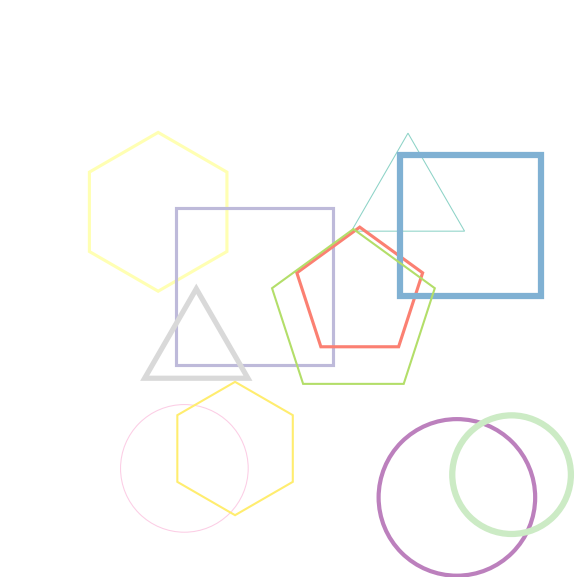[{"shape": "triangle", "thickness": 0.5, "radius": 0.57, "center": [0.706, 0.655]}, {"shape": "hexagon", "thickness": 1.5, "radius": 0.69, "center": [0.274, 0.632]}, {"shape": "square", "thickness": 1.5, "radius": 0.68, "center": [0.441, 0.503]}, {"shape": "pentagon", "thickness": 1.5, "radius": 0.57, "center": [0.623, 0.491]}, {"shape": "square", "thickness": 3, "radius": 0.61, "center": [0.814, 0.609]}, {"shape": "pentagon", "thickness": 1, "radius": 0.74, "center": [0.612, 0.454]}, {"shape": "circle", "thickness": 0.5, "radius": 0.55, "center": [0.319, 0.188]}, {"shape": "triangle", "thickness": 2.5, "radius": 0.52, "center": [0.34, 0.396]}, {"shape": "circle", "thickness": 2, "radius": 0.68, "center": [0.791, 0.138]}, {"shape": "circle", "thickness": 3, "radius": 0.51, "center": [0.886, 0.177]}, {"shape": "hexagon", "thickness": 1, "radius": 0.58, "center": [0.407, 0.222]}]